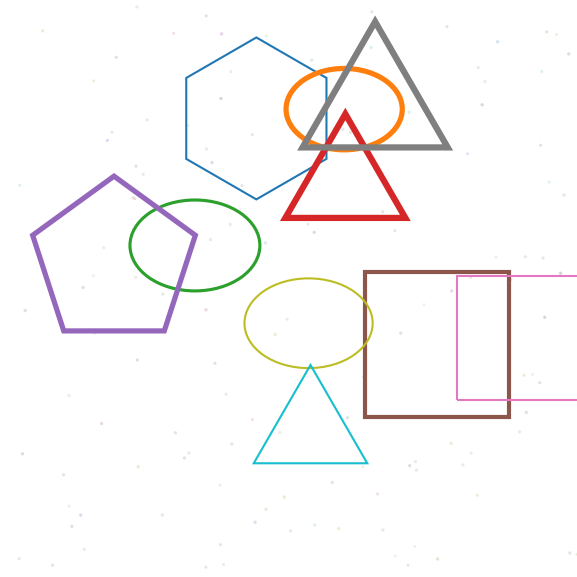[{"shape": "hexagon", "thickness": 1, "radius": 0.7, "center": [0.444, 0.794]}, {"shape": "oval", "thickness": 2.5, "radius": 0.5, "center": [0.596, 0.81]}, {"shape": "oval", "thickness": 1.5, "radius": 0.56, "center": [0.338, 0.574]}, {"shape": "triangle", "thickness": 3, "radius": 0.6, "center": [0.598, 0.682]}, {"shape": "pentagon", "thickness": 2.5, "radius": 0.74, "center": [0.197, 0.546]}, {"shape": "square", "thickness": 2, "radius": 0.63, "center": [0.756, 0.403]}, {"shape": "square", "thickness": 1, "radius": 0.54, "center": [0.9, 0.414]}, {"shape": "triangle", "thickness": 3, "radius": 0.73, "center": [0.65, 0.816]}, {"shape": "oval", "thickness": 1, "radius": 0.55, "center": [0.534, 0.439]}, {"shape": "triangle", "thickness": 1, "radius": 0.57, "center": [0.538, 0.254]}]